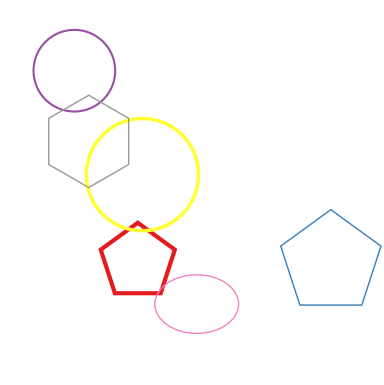[{"shape": "pentagon", "thickness": 3, "radius": 0.51, "center": [0.358, 0.32]}, {"shape": "pentagon", "thickness": 1, "radius": 0.68, "center": [0.859, 0.318]}, {"shape": "circle", "thickness": 1.5, "radius": 0.53, "center": [0.193, 0.816]}, {"shape": "circle", "thickness": 2.5, "radius": 0.73, "center": [0.37, 0.546]}, {"shape": "oval", "thickness": 1, "radius": 0.54, "center": [0.511, 0.21]}, {"shape": "hexagon", "thickness": 1, "radius": 0.6, "center": [0.23, 0.633]}]